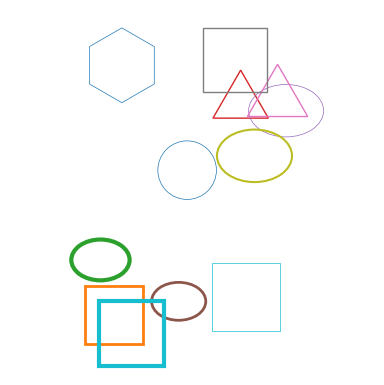[{"shape": "hexagon", "thickness": 0.5, "radius": 0.49, "center": [0.317, 0.83]}, {"shape": "circle", "thickness": 0.5, "radius": 0.38, "center": [0.486, 0.558]}, {"shape": "square", "thickness": 2, "radius": 0.37, "center": [0.296, 0.182]}, {"shape": "oval", "thickness": 3, "radius": 0.38, "center": [0.261, 0.325]}, {"shape": "triangle", "thickness": 1, "radius": 0.42, "center": [0.625, 0.735]}, {"shape": "oval", "thickness": 0.5, "radius": 0.49, "center": [0.743, 0.713]}, {"shape": "oval", "thickness": 2, "radius": 0.35, "center": [0.464, 0.217]}, {"shape": "triangle", "thickness": 1, "radius": 0.45, "center": [0.721, 0.743]}, {"shape": "square", "thickness": 1, "radius": 0.42, "center": [0.61, 0.844]}, {"shape": "oval", "thickness": 1.5, "radius": 0.49, "center": [0.661, 0.595]}, {"shape": "square", "thickness": 0.5, "radius": 0.44, "center": [0.639, 0.229]}, {"shape": "square", "thickness": 3, "radius": 0.42, "center": [0.341, 0.134]}]